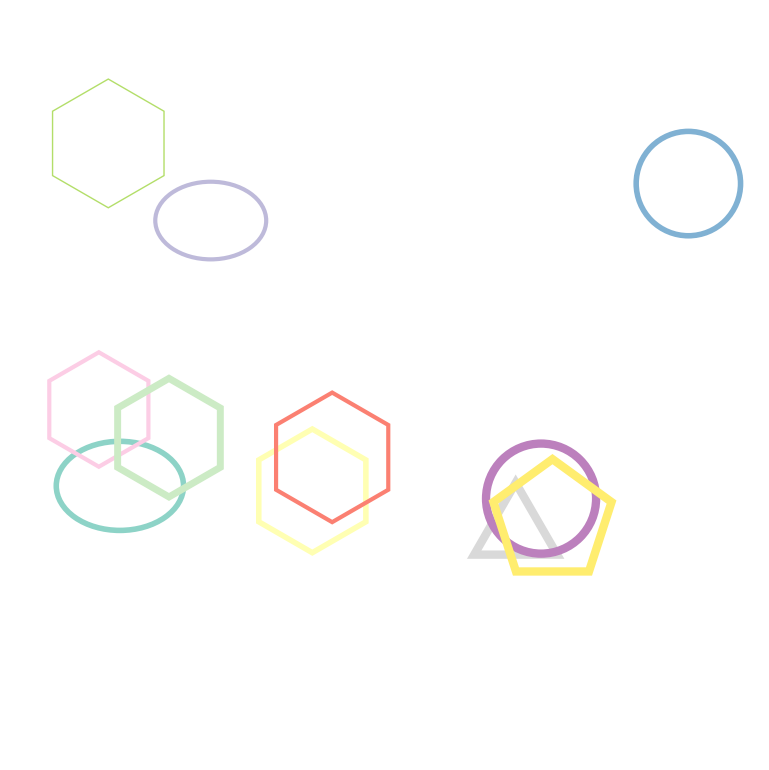[{"shape": "oval", "thickness": 2, "radius": 0.41, "center": [0.156, 0.369]}, {"shape": "hexagon", "thickness": 2, "radius": 0.4, "center": [0.406, 0.363]}, {"shape": "oval", "thickness": 1.5, "radius": 0.36, "center": [0.274, 0.714]}, {"shape": "hexagon", "thickness": 1.5, "radius": 0.42, "center": [0.431, 0.406]}, {"shape": "circle", "thickness": 2, "radius": 0.34, "center": [0.894, 0.762]}, {"shape": "hexagon", "thickness": 0.5, "radius": 0.42, "center": [0.141, 0.814]}, {"shape": "hexagon", "thickness": 1.5, "radius": 0.37, "center": [0.128, 0.468]}, {"shape": "triangle", "thickness": 3, "radius": 0.31, "center": [0.67, 0.311]}, {"shape": "circle", "thickness": 3, "radius": 0.36, "center": [0.703, 0.352]}, {"shape": "hexagon", "thickness": 2.5, "radius": 0.38, "center": [0.219, 0.432]}, {"shape": "pentagon", "thickness": 3, "radius": 0.4, "center": [0.718, 0.323]}]